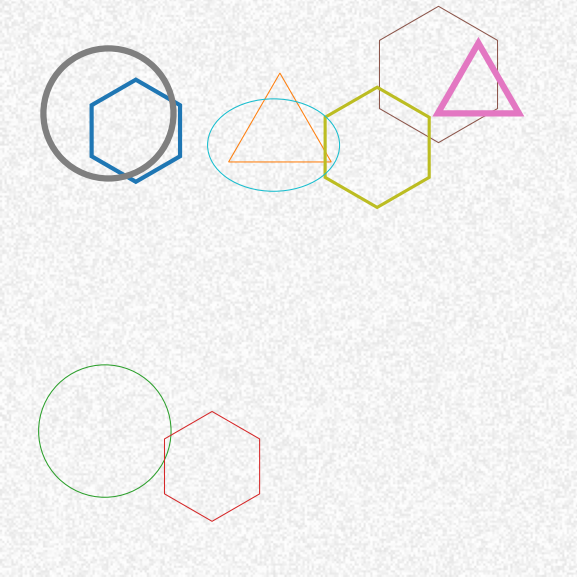[{"shape": "hexagon", "thickness": 2, "radius": 0.44, "center": [0.235, 0.773]}, {"shape": "triangle", "thickness": 0.5, "radius": 0.51, "center": [0.485, 0.77]}, {"shape": "circle", "thickness": 0.5, "radius": 0.57, "center": [0.182, 0.253]}, {"shape": "hexagon", "thickness": 0.5, "radius": 0.48, "center": [0.367, 0.192]}, {"shape": "hexagon", "thickness": 0.5, "radius": 0.59, "center": [0.759, 0.87]}, {"shape": "triangle", "thickness": 3, "radius": 0.41, "center": [0.828, 0.843]}, {"shape": "circle", "thickness": 3, "radius": 0.56, "center": [0.188, 0.803]}, {"shape": "hexagon", "thickness": 1.5, "radius": 0.52, "center": [0.653, 0.744]}, {"shape": "oval", "thickness": 0.5, "radius": 0.57, "center": [0.474, 0.748]}]